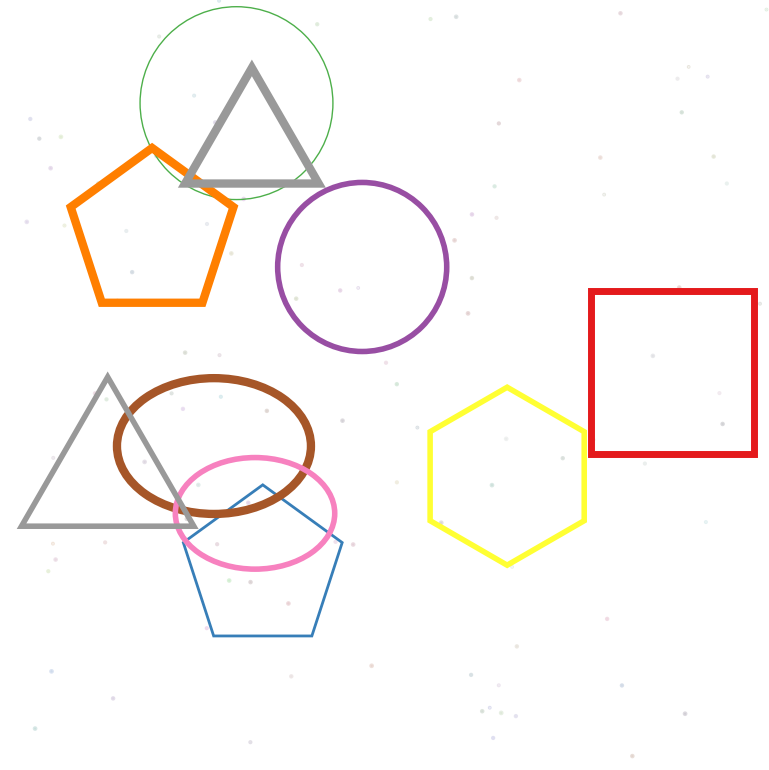[{"shape": "square", "thickness": 2.5, "radius": 0.53, "center": [0.873, 0.516]}, {"shape": "pentagon", "thickness": 1, "radius": 0.54, "center": [0.341, 0.262]}, {"shape": "circle", "thickness": 0.5, "radius": 0.63, "center": [0.307, 0.866]}, {"shape": "circle", "thickness": 2, "radius": 0.55, "center": [0.47, 0.653]}, {"shape": "pentagon", "thickness": 3, "radius": 0.56, "center": [0.198, 0.697]}, {"shape": "hexagon", "thickness": 2, "radius": 0.58, "center": [0.659, 0.382]}, {"shape": "oval", "thickness": 3, "radius": 0.63, "center": [0.278, 0.421]}, {"shape": "oval", "thickness": 2, "radius": 0.52, "center": [0.331, 0.333]}, {"shape": "triangle", "thickness": 2, "radius": 0.65, "center": [0.14, 0.381]}, {"shape": "triangle", "thickness": 3, "radius": 0.5, "center": [0.327, 0.812]}]